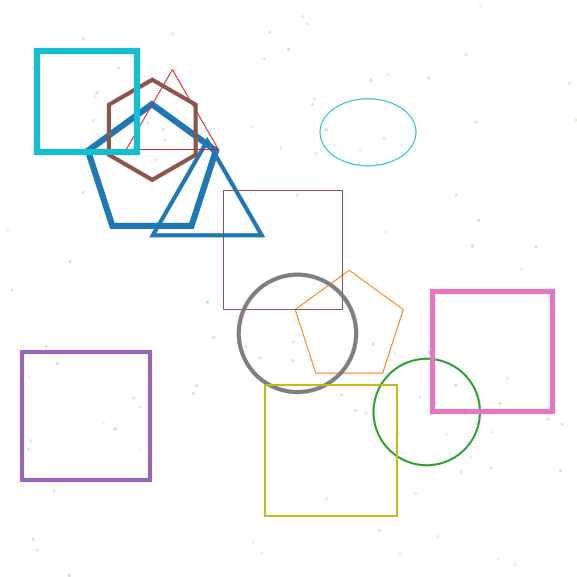[{"shape": "pentagon", "thickness": 3, "radius": 0.58, "center": [0.263, 0.702]}, {"shape": "triangle", "thickness": 2, "radius": 0.54, "center": [0.359, 0.646]}, {"shape": "pentagon", "thickness": 0.5, "radius": 0.49, "center": [0.605, 0.433]}, {"shape": "circle", "thickness": 1, "radius": 0.46, "center": [0.739, 0.286]}, {"shape": "triangle", "thickness": 0.5, "radius": 0.46, "center": [0.298, 0.786]}, {"shape": "square", "thickness": 2, "radius": 0.55, "center": [0.149, 0.279]}, {"shape": "square", "thickness": 0.5, "radius": 0.52, "center": [0.49, 0.567]}, {"shape": "hexagon", "thickness": 2, "radius": 0.43, "center": [0.264, 0.774]}, {"shape": "square", "thickness": 2.5, "radius": 0.52, "center": [0.852, 0.391]}, {"shape": "circle", "thickness": 2, "radius": 0.51, "center": [0.515, 0.422]}, {"shape": "square", "thickness": 1, "radius": 0.57, "center": [0.573, 0.219]}, {"shape": "square", "thickness": 3, "radius": 0.44, "center": [0.151, 0.823]}, {"shape": "oval", "thickness": 0.5, "radius": 0.42, "center": [0.637, 0.77]}]